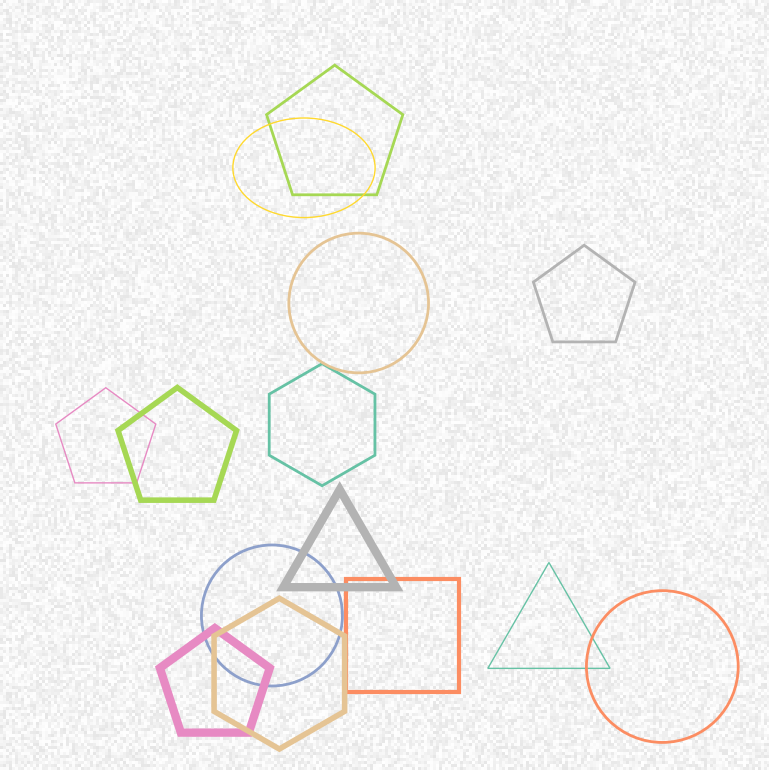[{"shape": "triangle", "thickness": 0.5, "radius": 0.46, "center": [0.713, 0.178]}, {"shape": "hexagon", "thickness": 1, "radius": 0.4, "center": [0.418, 0.448]}, {"shape": "square", "thickness": 1.5, "radius": 0.37, "center": [0.523, 0.175]}, {"shape": "circle", "thickness": 1, "radius": 0.49, "center": [0.86, 0.134]}, {"shape": "circle", "thickness": 1, "radius": 0.46, "center": [0.353, 0.201]}, {"shape": "pentagon", "thickness": 3, "radius": 0.38, "center": [0.279, 0.109]}, {"shape": "pentagon", "thickness": 0.5, "radius": 0.34, "center": [0.137, 0.428]}, {"shape": "pentagon", "thickness": 2, "radius": 0.4, "center": [0.23, 0.416]}, {"shape": "pentagon", "thickness": 1, "radius": 0.47, "center": [0.435, 0.822]}, {"shape": "oval", "thickness": 0.5, "radius": 0.46, "center": [0.395, 0.782]}, {"shape": "circle", "thickness": 1, "radius": 0.45, "center": [0.466, 0.606]}, {"shape": "hexagon", "thickness": 2, "radius": 0.49, "center": [0.363, 0.125]}, {"shape": "triangle", "thickness": 3, "radius": 0.42, "center": [0.441, 0.28]}, {"shape": "pentagon", "thickness": 1, "radius": 0.35, "center": [0.759, 0.612]}]